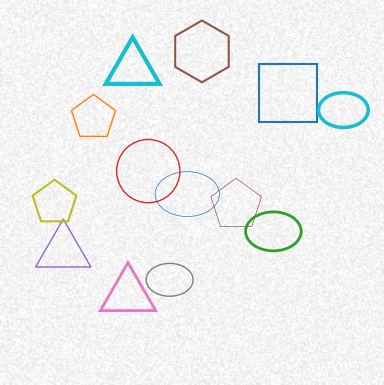[{"shape": "oval", "thickness": 0.5, "radius": 0.42, "center": [0.486, 0.496]}, {"shape": "square", "thickness": 1.5, "radius": 0.38, "center": [0.748, 0.758]}, {"shape": "pentagon", "thickness": 1, "radius": 0.3, "center": [0.243, 0.695]}, {"shape": "oval", "thickness": 2, "radius": 0.36, "center": [0.71, 0.399]}, {"shape": "circle", "thickness": 1, "radius": 0.41, "center": [0.385, 0.556]}, {"shape": "triangle", "thickness": 1, "radius": 0.41, "center": [0.164, 0.348]}, {"shape": "hexagon", "thickness": 1.5, "radius": 0.4, "center": [0.525, 0.866]}, {"shape": "pentagon", "thickness": 0.5, "radius": 0.35, "center": [0.613, 0.468]}, {"shape": "triangle", "thickness": 2, "radius": 0.41, "center": [0.332, 0.235]}, {"shape": "oval", "thickness": 1, "radius": 0.3, "center": [0.441, 0.273]}, {"shape": "pentagon", "thickness": 1.5, "radius": 0.3, "center": [0.142, 0.473]}, {"shape": "triangle", "thickness": 3, "radius": 0.4, "center": [0.345, 0.822]}, {"shape": "oval", "thickness": 2.5, "radius": 0.32, "center": [0.892, 0.714]}]